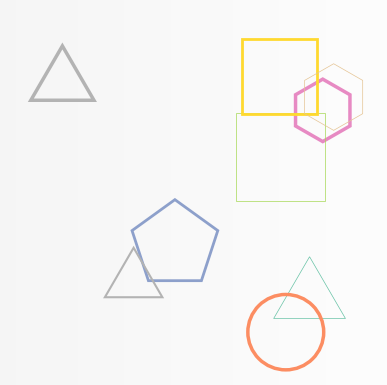[{"shape": "triangle", "thickness": 0.5, "radius": 0.53, "center": [0.799, 0.226]}, {"shape": "circle", "thickness": 2.5, "radius": 0.49, "center": [0.737, 0.137]}, {"shape": "pentagon", "thickness": 2, "radius": 0.58, "center": [0.451, 0.365]}, {"shape": "hexagon", "thickness": 2.5, "radius": 0.41, "center": [0.833, 0.713]}, {"shape": "square", "thickness": 0.5, "radius": 0.57, "center": [0.724, 0.592]}, {"shape": "square", "thickness": 2, "radius": 0.48, "center": [0.722, 0.801]}, {"shape": "hexagon", "thickness": 0.5, "radius": 0.43, "center": [0.861, 0.748]}, {"shape": "triangle", "thickness": 2.5, "radius": 0.47, "center": [0.161, 0.787]}, {"shape": "triangle", "thickness": 1.5, "radius": 0.43, "center": [0.345, 0.271]}]